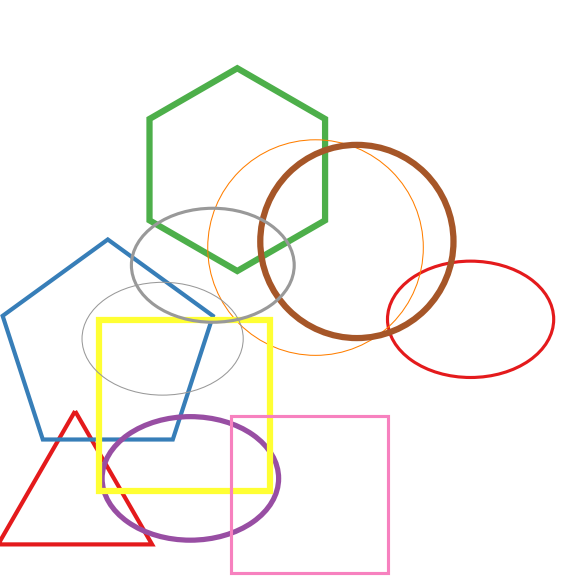[{"shape": "triangle", "thickness": 2, "radius": 0.77, "center": [0.13, 0.133]}, {"shape": "oval", "thickness": 1.5, "radius": 0.72, "center": [0.815, 0.446]}, {"shape": "pentagon", "thickness": 2, "radius": 0.96, "center": [0.187, 0.393]}, {"shape": "hexagon", "thickness": 3, "radius": 0.88, "center": [0.411, 0.705]}, {"shape": "oval", "thickness": 2.5, "radius": 0.76, "center": [0.33, 0.171]}, {"shape": "circle", "thickness": 0.5, "radius": 0.93, "center": [0.546, 0.57]}, {"shape": "square", "thickness": 3, "radius": 0.74, "center": [0.32, 0.297]}, {"shape": "circle", "thickness": 3, "radius": 0.84, "center": [0.618, 0.581]}, {"shape": "square", "thickness": 1.5, "radius": 0.68, "center": [0.536, 0.142]}, {"shape": "oval", "thickness": 0.5, "radius": 0.7, "center": [0.282, 0.413]}, {"shape": "oval", "thickness": 1.5, "radius": 0.7, "center": [0.368, 0.54]}]